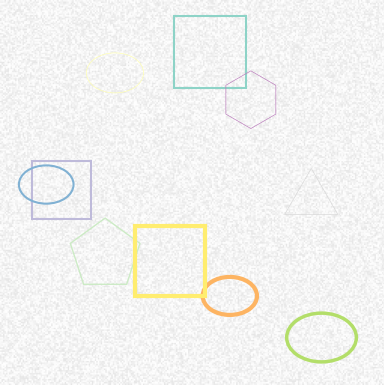[{"shape": "square", "thickness": 1.5, "radius": 0.47, "center": [0.546, 0.866]}, {"shape": "oval", "thickness": 0.5, "radius": 0.37, "center": [0.299, 0.811]}, {"shape": "square", "thickness": 1.5, "radius": 0.38, "center": [0.16, 0.506]}, {"shape": "oval", "thickness": 1.5, "radius": 0.35, "center": [0.12, 0.521]}, {"shape": "oval", "thickness": 3, "radius": 0.35, "center": [0.597, 0.231]}, {"shape": "oval", "thickness": 2.5, "radius": 0.45, "center": [0.835, 0.123]}, {"shape": "triangle", "thickness": 0.5, "radius": 0.4, "center": [0.808, 0.483]}, {"shape": "hexagon", "thickness": 0.5, "radius": 0.37, "center": [0.652, 0.741]}, {"shape": "pentagon", "thickness": 1, "radius": 0.48, "center": [0.273, 0.338]}, {"shape": "square", "thickness": 3, "radius": 0.46, "center": [0.442, 0.321]}]